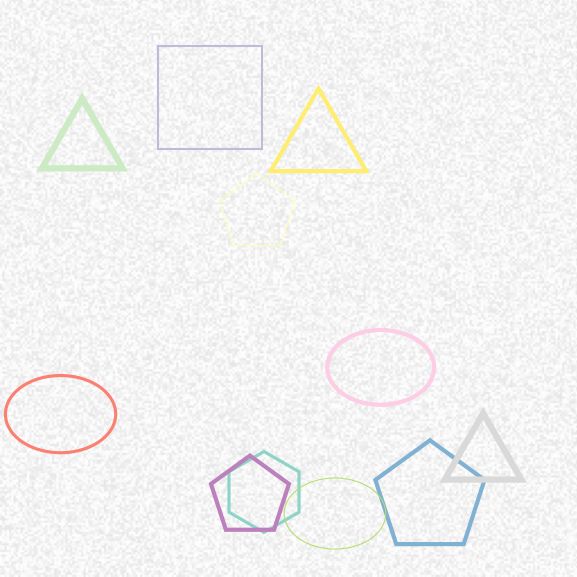[{"shape": "hexagon", "thickness": 1.5, "radius": 0.35, "center": [0.457, 0.147]}, {"shape": "pentagon", "thickness": 0.5, "radius": 0.35, "center": [0.445, 0.63]}, {"shape": "square", "thickness": 1, "radius": 0.45, "center": [0.364, 0.83]}, {"shape": "oval", "thickness": 1.5, "radius": 0.48, "center": [0.105, 0.282]}, {"shape": "pentagon", "thickness": 2, "radius": 0.5, "center": [0.745, 0.137]}, {"shape": "oval", "thickness": 0.5, "radius": 0.44, "center": [0.58, 0.11]}, {"shape": "oval", "thickness": 2, "radius": 0.46, "center": [0.659, 0.363]}, {"shape": "triangle", "thickness": 3, "radius": 0.38, "center": [0.837, 0.207]}, {"shape": "pentagon", "thickness": 2, "radius": 0.35, "center": [0.433, 0.139]}, {"shape": "triangle", "thickness": 3, "radius": 0.4, "center": [0.142, 0.748]}, {"shape": "triangle", "thickness": 2, "radius": 0.48, "center": [0.552, 0.751]}]